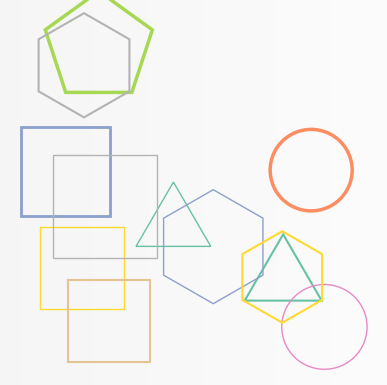[{"shape": "triangle", "thickness": 1.5, "radius": 0.57, "center": [0.731, 0.277]}, {"shape": "triangle", "thickness": 1, "radius": 0.56, "center": [0.448, 0.416]}, {"shape": "circle", "thickness": 2.5, "radius": 0.53, "center": [0.803, 0.558]}, {"shape": "hexagon", "thickness": 1, "radius": 0.74, "center": [0.55, 0.359]}, {"shape": "square", "thickness": 2, "radius": 0.57, "center": [0.169, 0.555]}, {"shape": "circle", "thickness": 1, "radius": 0.55, "center": [0.837, 0.151]}, {"shape": "pentagon", "thickness": 2.5, "radius": 0.73, "center": [0.255, 0.878]}, {"shape": "hexagon", "thickness": 1.5, "radius": 0.59, "center": [0.728, 0.281]}, {"shape": "square", "thickness": 1, "radius": 0.54, "center": [0.212, 0.304]}, {"shape": "square", "thickness": 1.5, "radius": 0.53, "center": [0.281, 0.165]}, {"shape": "square", "thickness": 1, "radius": 0.67, "center": [0.272, 0.464]}, {"shape": "hexagon", "thickness": 1.5, "radius": 0.68, "center": [0.217, 0.83]}]